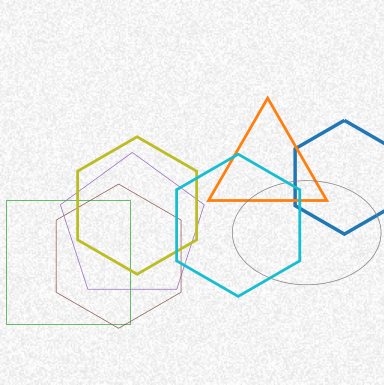[{"shape": "hexagon", "thickness": 2.5, "radius": 0.74, "center": [0.895, 0.54]}, {"shape": "triangle", "thickness": 2, "radius": 0.89, "center": [0.695, 0.568]}, {"shape": "square", "thickness": 0.5, "radius": 0.81, "center": [0.176, 0.32]}, {"shape": "pentagon", "thickness": 0.5, "radius": 0.98, "center": [0.344, 0.408]}, {"shape": "hexagon", "thickness": 0.5, "radius": 0.94, "center": [0.308, 0.335]}, {"shape": "oval", "thickness": 0.5, "radius": 0.97, "center": [0.797, 0.396]}, {"shape": "hexagon", "thickness": 2, "radius": 0.89, "center": [0.356, 0.466]}, {"shape": "hexagon", "thickness": 2, "radius": 0.92, "center": [0.619, 0.415]}]